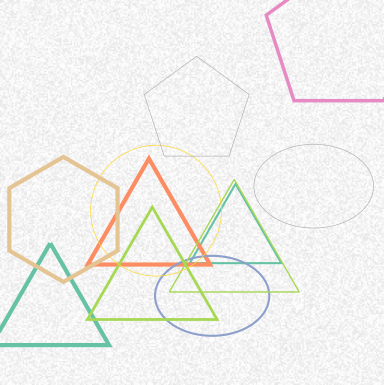[{"shape": "triangle", "thickness": 1.5, "radius": 0.69, "center": [0.612, 0.385]}, {"shape": "triangle", "thickness": 3, "radius": 0.88, "center": [0.131, 0.192]}, {"shape": "triangle", "thickness": 3, "radius": 0.92, "center": [0.387, 0.405]}, {"shape": "oval", "thickness": 1.5, "radius": 0.74, "center": [0.551, 0.232]}, {"shape": "pentagon", "thickness": 2.5, "radius": 0.99, "center": [0.88, 0.899]}, {"shape": "triangle", "thickness": 1, "radius": 0.97, "center": [0.608, 0.339]}, {"shape": "triangle", "thickness": 2, "radius": 0.97, "center": [0.395, 0.267]}, {"shape": "circle", "thickness": 0.5, "radius": 0.85, "center": [0.405, 0.453]}, {"shape": "hexagon", "thickness": 3, "radius": 0.81, "center": [0.165, 0.43]}, {"shape": "oval", "thickness": 0.5, "radius": 0.78, "center": [0.815, 0.516]}, {"shape": "pentagon", "thickness": 0.5, "radius": 0.72, "center": [0.511, 0.71]}]